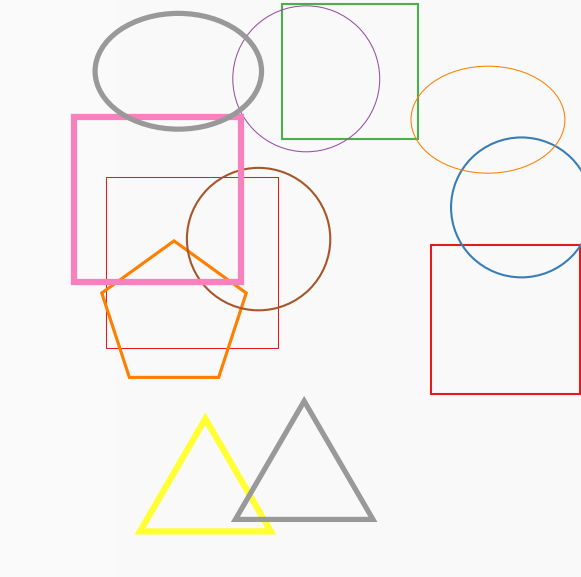[{"shape": "square", "thickness": 1, "radius": 0.64, "center": [0.87, 0.446]}, {"shape": "square", "thickness": 0.5, "radius": 0.74, "center": [0.33, 0.544]}, {"shape": "circle", "thickness": 1, "radius": 0.61, "center": [0.897, 0.64]}, {"shape": "square", "thickness": 1, "radius": 0.59, "center": [0.601, 0.875]}, {"shape": "circle", "thickness": 0.5, "radius": 0.63, "center": [0.527, 0.863]}, {"shape": "pentagon", "thickness": 1.5, "radius": 0.65, "center": [0.299, 0.451]}, {"shape": "oval", "thickness": 0.5, "radius": 0.66, "center": [0.839, 0.792]}, {"shape": "triangle", "thickness": 3, "radius": 0.65, "center": [0.353, 0.144]}, {"shape": "circle", "thickness": 1, "radius": 0.62, "center": [0.445, 0.585]}, {"shape": "square", "thickness": 3, "radius": 0.72, "center": [0.271, 0.654]}, {"shape": "triangle", "thickness": 2.5, "radius": 0.68, "center": [0.523, 0.168]}, {"shape": "oval", "thickness": 2.5, "radius": 0.72, "center": [0.307, 0.876]}]